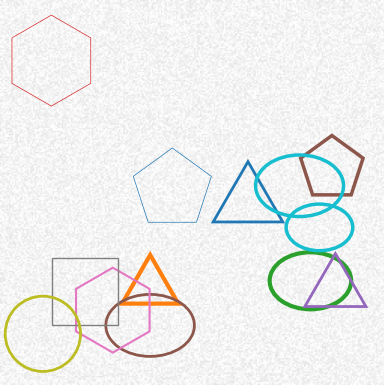[{"shape": "triangle", "thickness": 2, "radius": 0.52, "center": [0.644, 0.476]}, {"shape": "pentagon", "thickness": 0.5, "radius": 0.53, "center": [0.448, 0.509]}, {"shape": "triangle", "thickness": 3, "radius": 0.42, "center": [0.39, 0.254]}, {"shape": "oval", "thickness": 3, "radius": 0.53, "center": [0.806, 0.271]}, {"shape": "hexagon", "thickness": 0.5, "radius": 0.59, "center": [0.133, 0.843]}, {"shape": "triangle", "thickness": 2, "radius": 0.46, "center": [0.871, 0.25]}, {"shape": "oval", "thickness": 2, "radius": 0.58, "center": [0.39, 0.155]}, {"shape": "pentagon", "thickness": 2.5, "radius": 0.43, "center": [0.862, 0.563]}, {"shape": "hexagon", "thickness": 1.5, "radius": 0.55, "center": [0.293, 0.194]}, {"shape": "square", "thickness": 1, "radius": 0.43, "center": [0.221, 0.243]}, {"shape": "circle", "thickness": 2, "radius": 0.49, "center": [0.111, 0.133]}, {"shape": "oval", "thickness": 2.5, "radius": 0.43, "center": [0.83, 0.409]}, {"shape": "oval", "thickness": 2.5, "radius": 0.57, "center": [0.778, 0.517]}]